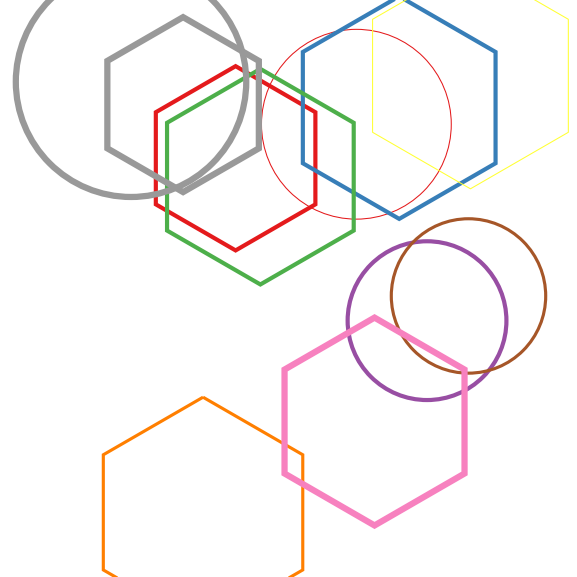[{"shape": "circle", "thickness": 0.5, "radius": 0.82, "center": [0.617, 0.784]}, {"shape": "hexagon", "thickness": 2, "radius": 0.8, "center": [0.408, 0.725]}, {"shape": "hexagon", "thickness": 2, "radius": 0.96, "center": [0.691, 0.813]}, {"shape": "hexagon", "thickness": 2, "radius": 0.93, "center": [0.451, 0.693]}, {"shape": "circle", "thickness": 2, "radius": 0.69, "center": [0.739, 0.444]}, {"shape": "hexagon", "thickness": 1.5, "radius": 1.0, "center": [0.352, 0.112]}, {"shape": "hexagon", "thickness": 0.5, "radius": 0.98, "center": [0.815, 0.868]}, {"shape": "circle", "thickness": 1.5, "radius": 0.67, "center": [0.811, 0.487]}, {"shape": "hexagon", "thickness": 3, "radius": 0.9, "center": [0.649, 0.269]}, {"shape": "circle", "thickness": 3, "radius": 1.0, "center": [0.227, 0.858]}, {"shape": "hexagon", "thickness": 3, "radius": 0.76, "center": [0.317, 0.818]}]